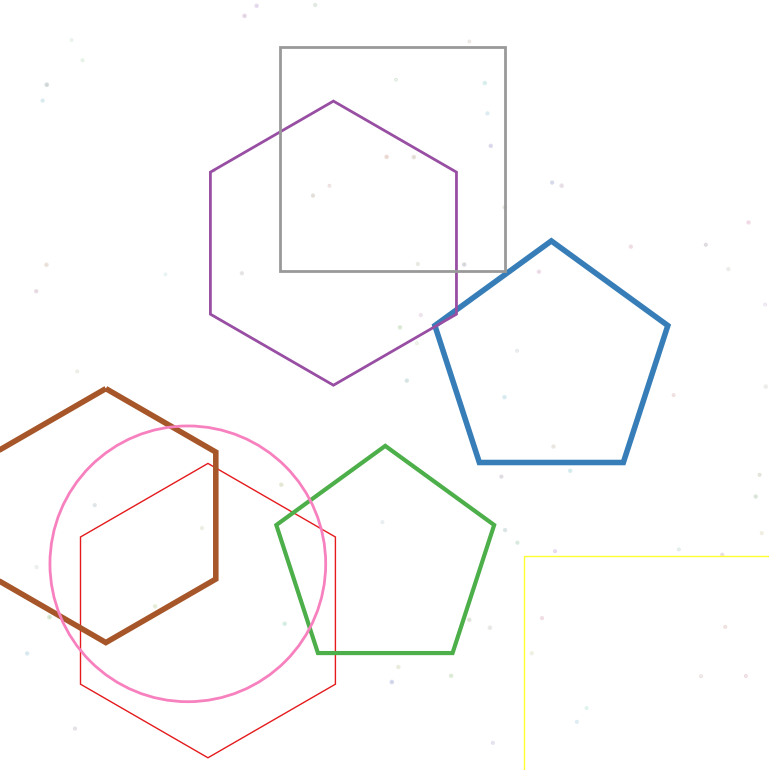[{"shape": "hexagon", "thickness": 0.5, "radius": 0.96, "center": [0.27, 0.207]}, {"shape": "pentagon", "thickness": 2, "radius": 0.8, "center": [0.716, 0.528]}, {"shape": "pentagon", "thickness": 1.5, "radius": 0.74, "center": [0.5, 0.272]}, {"shape": "hexagon", "thickness": 1, "radius": 0.92, "center": [0.433, 0.684]}, {"shape": "square", "thickness": 0.5, "radius": 0.88, "center": [0.858, 0.102]}, {"shape": "hexagon", "thickness": 2, "radius": 0.82, "center": [0.137, 0.33]}, {"shape": "circle", "thickness": 1, "radius": 0.9, "center": [0.244, 0.268]}, {"shape": "square", "thickness": 1, "radius": 0.73, "center": [0.51, 0.793]}]